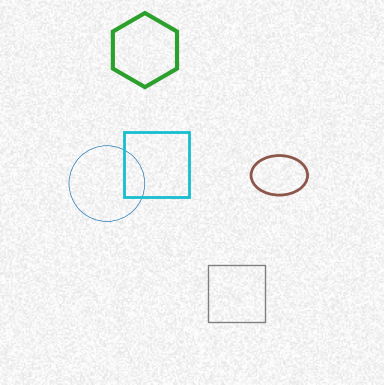[{"shape": "circle", "thickness": 0.5, "radius": 0.49, "center": [0.278, 0.523]}, {"shape": "hexagon", "thickness": 3, "radius": 0.48, "center": [0.376, 0.87]}, {"shape": "oval", "thickness": 2, "radius": 0.37, "center": [0.725, 0.545]}, {"shape": "square", "thickness": 1, "radius": 0.37, "center": [0.614, 0.238]}, {"shape": "square", "thickness": 2, "radius": 0.42, "center": [0.406, 0.573]}]